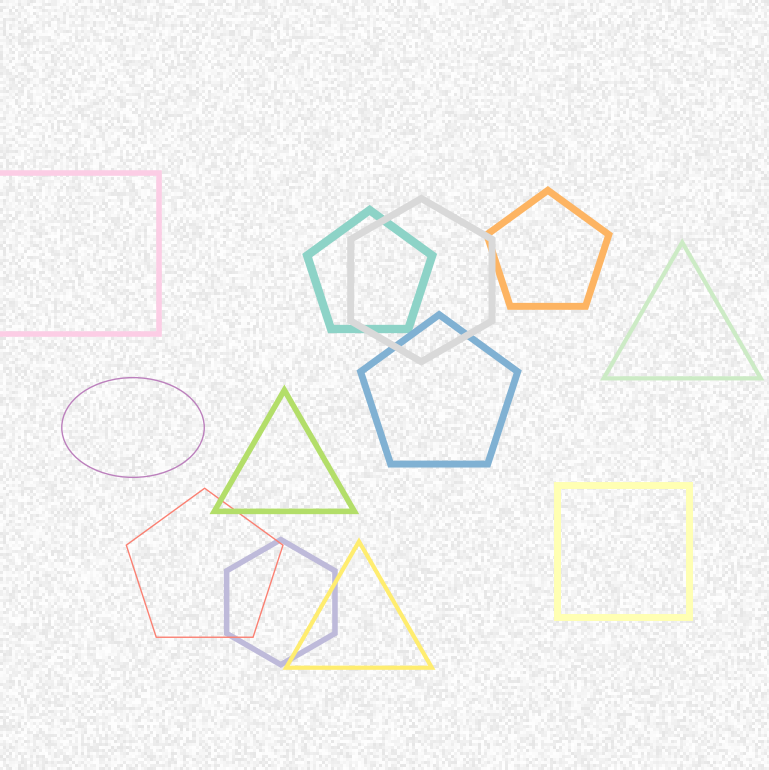[{"shape": "pentagon", "thickness": 3, "radius": 0.43, "center": [0.48, 0.642]}, {"shape": "square", "thickness": 2.5, "radius": 0.43, "center": [0.81, 0.285]}, {"shape": "hexagon", "thickness": 2, "radius": 0.41, "center": [0.365, 0.218]}, {"shape": "pentagon", "thickness": 0.5, "radius": 0.53, "center": [0.266, 0.259]}, {"shape": "pentagon", "thickness": 2.5, "radius": 0.54, "center": [0.57, 0.484]}, {"shape": "pentagon", "thickness": 2.5, "radius": 0.42, "center": [0.711, 0.67]}, {"shape": "triangle", "thickness": 2, "radius": 0.53, "center": [0.369, 0.388]}, {"shape": "square", "thickness": 2, "radius": 0.52, "center": [0.102, 0.671]}, {"shape": "hexagon", "thickness": 2.5, "radius": 0.53, "center": [0.547, 0.636]}, {"shape": "oval", "thickness": 0.5, "radius": 0.46, "center": [0.173, 0.445]}, {"shape": "triangle", "thickness": 1.5, "radius": 0.59, "center": [0.886, 0.568]}, {"shape": "triangle", "thickness": 1.5, "radius": 0.55, "center": [0.466, 0.187]}]